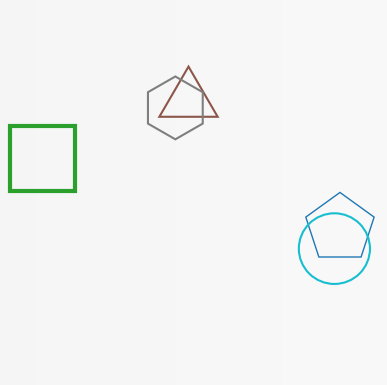[{"shape": "pentagon", "thickness": 1, "radius": 0.46, "center": [0.877, 0.407]}, {"shape": "square", "thickness": 3, "radius": 0.42, "center": [0.111, 0.589]}, {"shape": "triangle", "thickness": 1.5, "radius": 0.43, "center": [0.486, 0.74]}, {"shape": "hexagon", "thickness": 1.5, "radius": 0.41, "center": [0.453, 0.72]}, {"shape": "circle", "thickness": 1.5, "radius": 0.46, "center": [0.863, 0.354]}]